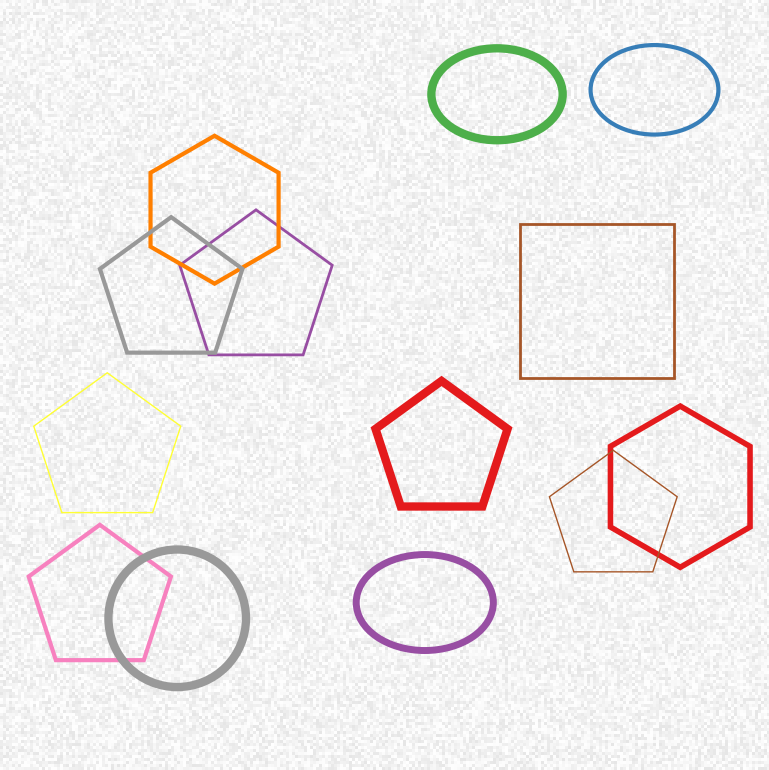[{"shape": "pentagon", "thickness": 3, "radius": 0.45, "center": [0.573, 0.415]}, {"shape": "hexagon", "thickness": 2, "radius": 0.52, "center": [0.883, 0.368]}, {"shape": "oval", "thickness": 1.5, "radius": 0.42, "center": [0.85, 0.883]}, {"shape": "oval", "thickness": 3, "radius": 0.43, "center": [0.645, 0.878]}, {"shape": "pentagon", "thickness": 1, "radius": 0.52, "center": [0.332, 0.623]}, {"shape": "oval", "thickness": 2.5, "radius": 0.45, "center": [0.552, 0.217]}, {"shape": "hexagon", "thickness": 1.5, "radius": 0.48, "center": [0.279, 0.728]}, {"shape": "pentagon", "thickness": 0.5, "radius": 0.5, "center": [0.139, 0.415]}, {"shape": "square", "thickness": 1, "radius": 0.5, "center": [0.776, 0.609]}, {"shape": "pentagon", "thickness": 0.5, "radius": 0.44, "center": [0.796, 0.328]}, {"shape": "pentagon", "thickness": 1.5, "radius": 0.49, "center": [0.13, 0.221]}, {"shape": "circle", "thickness": 3, "radius": 0.45, "center": [0.23, 0.197]}, {"shape": "pentagon", "thickness": 1.5, "radius": 0.49, "center": [0.222, 0.621]}]